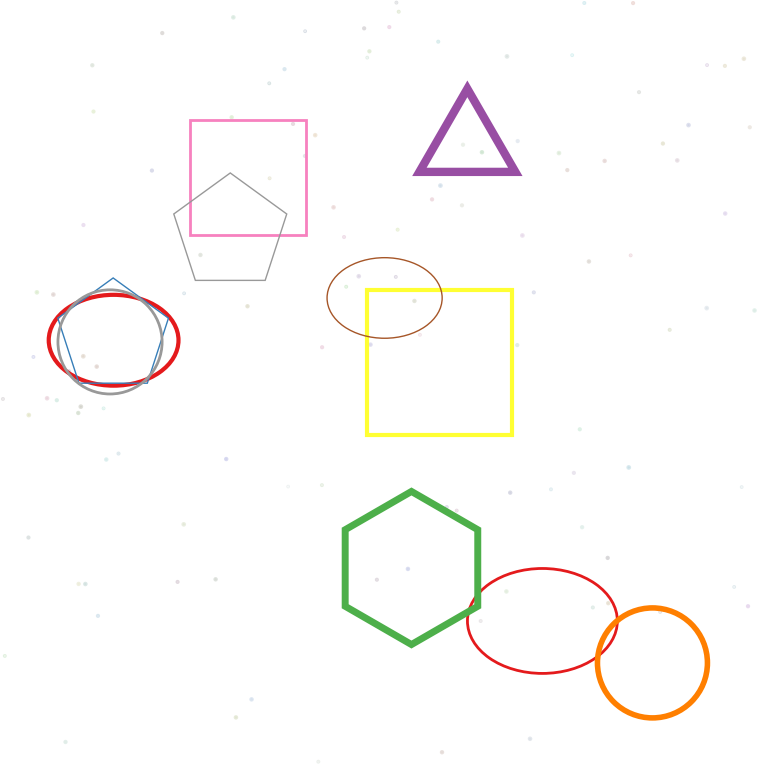[{"shape": "oval", "thickness": 1.5, "radius": 0.42, "center": [0.148, 0.558]}, {"shape": "oval", "thickness": 1, "radius": 0.49, "center": [0.704, 0.194]}, {"shape": "pentagon", "thickness": 0.5, "radius": 0.38, "center": [0.147, 0.563]}, {"shape": "hexagon", "thickness": 2.5, "radius": 0.5, "center": [0.534, 0.262]}, {"shape": "triangle", "thickness": 3, "radius": 0.36, "center": [0.607, 0.813]}, {"shape": "circle", "thickness": 2, "radius": 0.36, "center": [0.847, 0.139]}, {"shape": "square", "thickness": 1.5, "radius": 0.47, "center": [0.57, 0.529]}, {"shape": "oval", "thickness": 0.5, "radius": 0.37, "center": [0.499, 0.613]}, {"shape": "square", "thickness": 1, "radius": 0.38, "center": [0.322, 0.77]}, {"shape": "circle", "thickness": 1, "radius": 0.34, "center": [0.143, 0.556]}, {"shape": "pentagon", "thickness": 0.5, "radius": 0.39, "center": [0.299, 0.698]}]